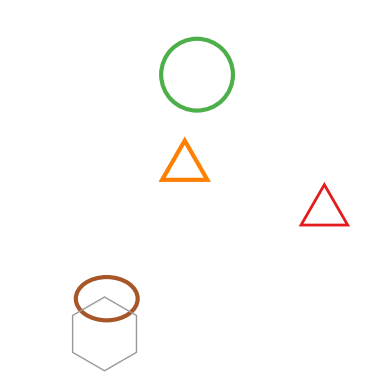[{"shape": "triangle", "thickness": 2, "radius": 0.35, "center": [0.843, 0.45]}, {"shape": "circle", "thickness": 3, "radius": 0.47, "center": [0.512, 0.806]}, {"shape": "triangle", "thickness": 3, "radius": 0.34, "center": [0.48, 0.567]}, {"shape": "oval", "thickness": 3, "radius": 0.4, "center": [0.277, 0.224]}, {"shape": "hexagon", "thickness": 1, "radius": 0.48, "center": [0.272, 0.133]}]